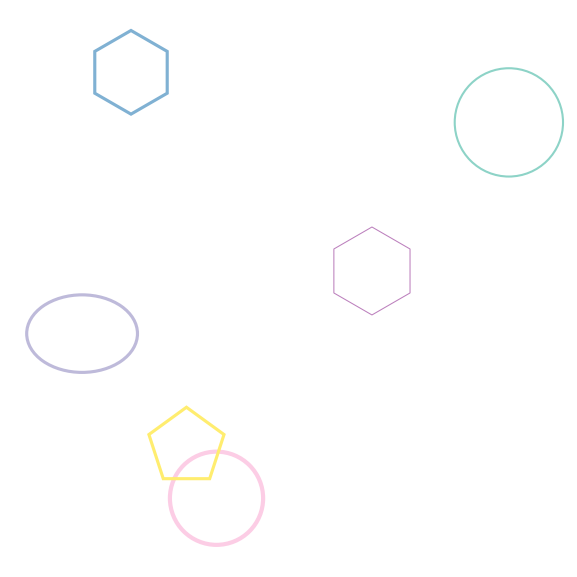[{"shape": "circle", "thickness": 1, "radius": 0.47, "center": [0.881, 0.787]}, {"shape": "oval", "thickness": 1.5, "radius": 0.48, "center": [0.142, 0.421]}, {"shape": "hexagon", "thickness": 1.5, "radius": 0.36, "center": [0.227, 0.874]}, {"shape": "circle", "thickness": 2, "radius": 0.4, "center": [0.375, 0.136]}, {"shape": "hexagon", "thickness": 0.5, "radius": 0.38, "center": [0.644, 0.53]}, {"shape": "pentagon", "thickness": 1.5, "radius": 0.34, "center": [0.323, 0.226]}]